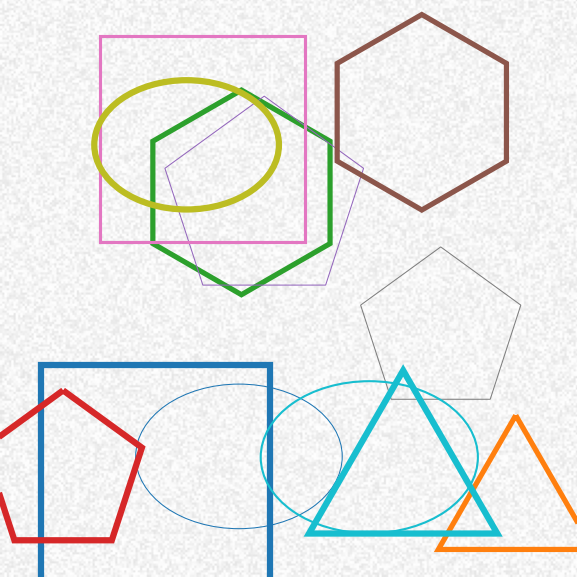[{"shape": "square", "thickness": 3, "radius": 0.99, "center": [0.269, 0.17]}, {"shape": "oval", "thickness": 0.5, "radius": 0.89, "center": [0.414, 0.209]}, {"shape": "triangle", "thickness": 2.5, "radius": 0.77, "center": [0.893, 0.125]}, {"shape": "hexagon", "thickness": 2.5, "radius": 0.89, "center": [0.418, 0.666]}, {"shape": "pentagon", "thickness": 3, "radius": 0.72, "center": [0.109, 0.18]}, {"shape": "pentagon", "thickness": 0.5, "radius": 0.9, "center": [0.458, 0.652]}, {"shape": "hexagon", "thickness": 2.5, "radius": 0.85, "center": [0.73, 0.805]}, {"shape": "square", "thickness": 1.5, "radius": 0.89, "center": [0.35, 0.759]}, {"shape": "pentagon", "thickness": 0.5, "radius": 0.73, "center": [0.763, 0.426]}, {"shape": "oval", "thickness": 3, "radius": 0.8, "center": [0.323, 0.748]}, {"shape": "triangle", "thickness": 3, "radius": 0.94, "center": [0.698, 0.169]}, {"shape": "oval", "thickness": 1, "radius": 0.94, "center": [0.639, 0.207]}]